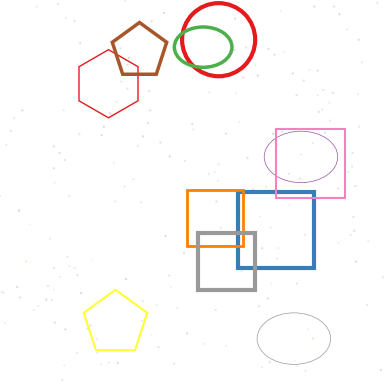[{"shape": "circle", "thickness": 3, "radius": 0.47, "center": [0.568, 0.897]}, {"shape": "hexagon", "thickness": 1, "radius": 0.44, "center": [0.282, 0.782]}, {"shape": "square", "thickness": 3, "radius": 0.49, "center": [0.717, 0.403]}, {"shape": "oval", "thickness": 2.5, "radius": 0.37, "center": [0.528, 0.878]}, {"shape": "oval", "thickness": 0.5, "radius": 0.48, "center": [0.782, 0.592]}, {"shape": "square", "thickness": 2, "radius": 0.36, "center": [0.558, 0.434]}, {"shape": "pentagon", "thickness": 1.5, "radius": 0.43, "center": [0.3, 0.161]}, {"shape": "pentagon", "thickness": 2.5, "radius": 0.37, "center": [0.362, 0.867]}, {"shape": "square", "thickness": 1.5, "radius": 0.45, "center": [0.807, 0.576]}, {"shape": "square", "thickness": 3, "radius": 0.37, "center": [0.589, 0.321]}, {"shape": "oval", "thickness": 0.5, "radius": 0.48, "center": [0.763, 0.12]}]